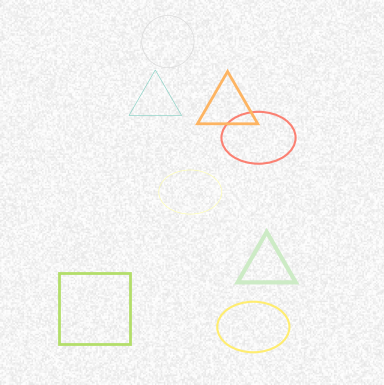[{"shape": "triangle", "thickness": 0.5, "radius": 0.39, "center": [0.403, 0.739]}, {"shape": "oval", "thickness": 0.5, "radius": 0.41, "center": [0.494, 0.501]}, {"shape": "oval", "thickness": 1.5, "radius": 0.48, "center": [0.671, 0.642]}, {"shape": "triangle", "thickness": 2, "radius": 0.45, "center": [0.591, 0.724]}, {"shape": "square", "thickness": 2, "radius": 0.46, "center": [0.246, 0.2]}, {"shape": "circle", "thickness": 0.5, "radius": 0.34, "center": [0.436, 0.892]}, {"shape": "triangle", "thickness": 3, "radius": 0.44, "center": [0.693, 0.31]}, {"shape": "oval", "thickness": 1.5, "radius": 0.47, "center": [0.658, 0.151]}]